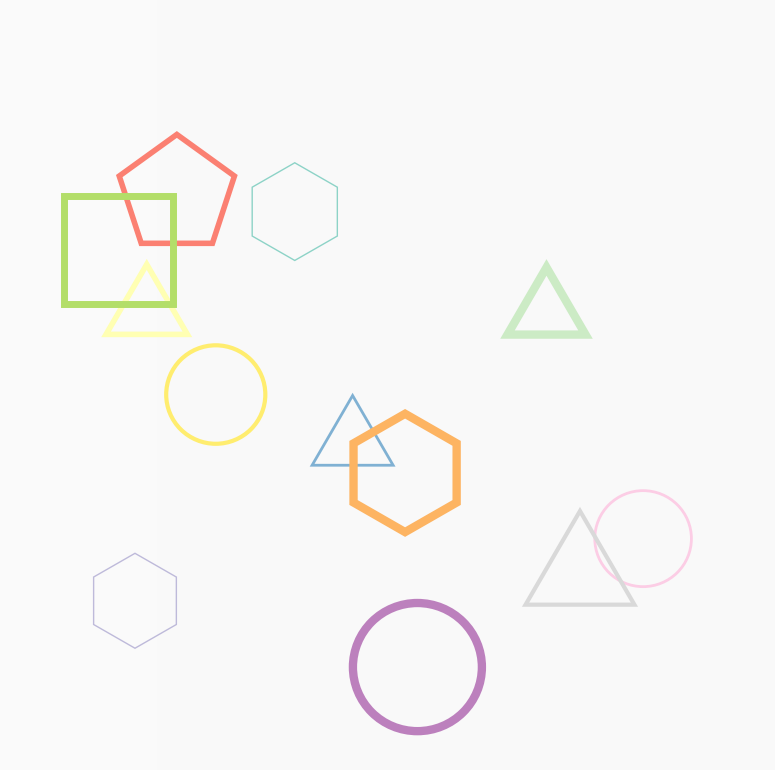[{"shape": "hexagon", "thickness": 0.5, "radius": 0.32, "center": [0.38, 0.725]}, {"shape": "triangle", "thickness": 2, "radius": 0.3, "center": [0.189, 0.596]}, {"shape": "hexagon", "thickness": 0.5, "radius": 0.31, "center": [0.174, 0.22]}, {"shape": "pentagon", "thickness": 2, "radius": 0.39, "center": [0.228, 0.747]}, {"shape": "triangle", "thickness": 1, "radius": 0.3, "center": [0.455, 0.426]}, {"shape": "hexagon", "thickness": 3, "radius": 0.38, "center": [0.523, 0.386]}, {"shape": "square", "thickness": 2.5, "radius": 0.35, "center": [0.153, 0.676]}, {"shape": "circle", "thickness": 1, "radius": 0.31, "center": [0.83, 0.3]}, {"shape": "triangle", "thickness": 1.5, "radius": 0.41, "center": [0.748, 0.255]}, {"shape": "circle", "thickness": 3, "radius": 0.42, "center": [0.539, 0.134]}, {"shape": "triangle", "thickness": 3, "radius": 0.29, "center": [0.705, 0.595]}, {"shape": "circle", "thickness": 1.5, "radius": 0.32, "center": [0.278, 0.488]}]